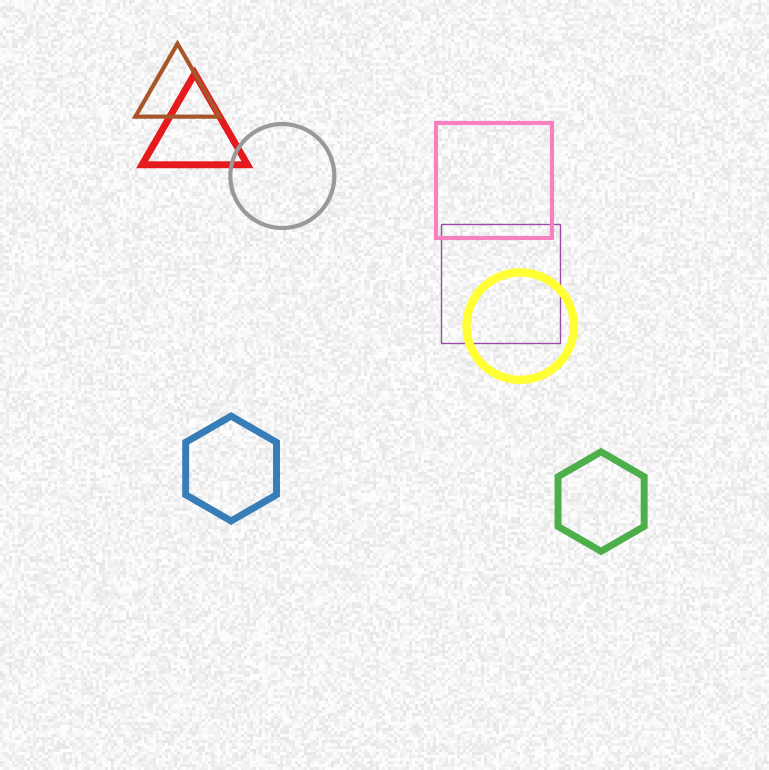[{"shape": "triangle", "thickness": 2.5, "radius": 0.4, "center": [0.253, 0.826]}, {"shape": "hexagon", "thickness": 2.5, "radius": 0.34, "center": [0.3, 0.392]}, {"shape": "hexagon", "thickness": 2.5, "radius": 0.32, "center": [0.781, 0.349]}, {"shape": "square", "thickness": 0.5, "radius": 0.39, "center": [0.65, 0.632]}, {"shape": "circle", "thickness": 3, "radius": 0.35, "center": [0.676, 0.576]}, {"shape": "triangle", "thickness": 1.5, "radius": 0.32, "center": [0.231, 0.88]}, {"shape": "square", "thickness": 1.5, "radius": 0.38, "center": [0.641, 0.766]}, {"shape": "circle", "thickness": 1.5, "radius": 0.34, "center": [0.367, 0.771]}]